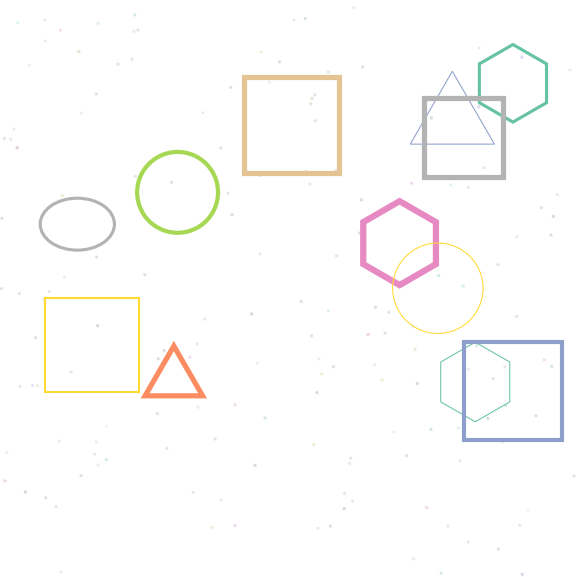[{"shape": "hexagon", "thickness": 0.5, "radius": 0.34, "center": [0.823, 0.338]}, {"shape": "hexagon", "thickness": 1.5, "radius": 0.34, "center": [0.888, 0.855]}, {"shape": "triangle", "thickness": 2.5, "radius": 0.29, "center": [0.301, 0.342]}, {"shape": "square", "thickness": 2, "radius": 0.43, "center": [0.888, 0.322]}, {"shape": "triangle", "thickness": 0.5, "radius": 0.42, "center": [0.783, 0.792]}, {"shape": "hexagon", "thickness": 3, "radius": 0.36, "center": [0.692, 0.578]}, {"shape": "circle", "thickness": 2, "radius": 0.35, "center": [0.308, 0.666]}, {"shape": "circle", "thickness": 0.5, "radius": 0.39, "center": [0.758, 0.5]}, {"shape": "square", "thickness": 1, "radius": 0.41, "center": [0.16, 0.401]}, {"shape": "square", "thickness": 2.5, "radius": 0.41, "center": [0.505, 0.783]}, {"shape": "square", "thickness": 2.5, "radius": 0.34, "center": [0.803, 0.761]}, {"shape": "oval", "thickness": 1.5, "radius": 0.32, "center": [0.134, 0.611]}]